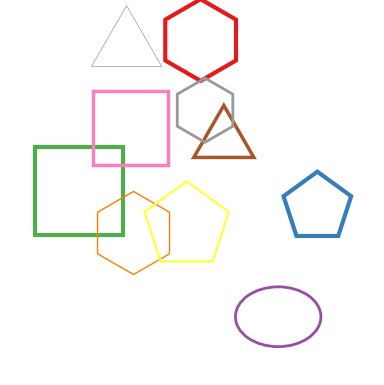[{"shape": "hexagon", "thickness": 3, "radius": 0.53, "center": [0.521, 0.896]}, {"shape": "pentagon", "thickness": 3, "radius": 0.46, "center": [0.824, 0.462]}, {"shape": "square", "thickness": 3, "radius": 0.57, "center": [0.206, 0.504]}, {"shape": "oval", "thickness": 2, "radius": 0.55, "center": [0.723, 0.177]}, {"shape": "hexagon", "thickness": 1, "radius": 0.54, "center": [0.347, 0.395]}, {"shape": "pentagon", "thickness": 1.5, "radius": 0.58, "center": [0.485, 0.414]}, {"shape": "triangle", "thickness": 2.5, "radius": 0.45, "center": [0.581, 0.636]}, {"shape": "square", "thickness": 2.5, "radius": 0.48, "center": [0.339, 0.668]}, {"shape": "hexagon", "thickness": 2, "radius": 0.42, "center": [0.533, 0.714]}, {"shape": "triangle", "thickness": 0.5, "radius": 0.53, "center": [0.329, 0.88]}]